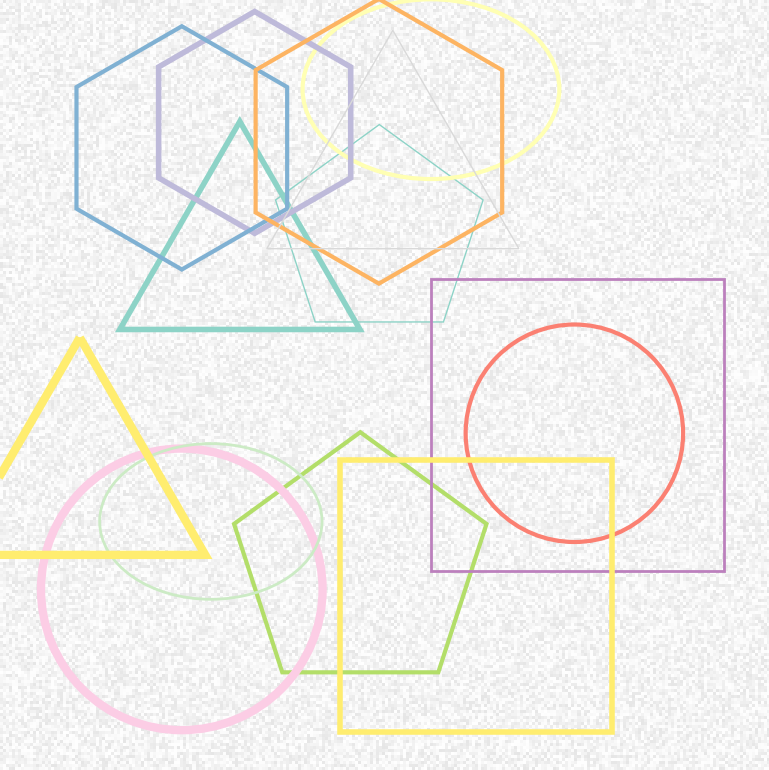[{"shape": "pentagon", "thickness": 0.5, "radius": 0.71, "center": [0.493, 0.697]}, {"shape": "triangle", "thickness": 2, "radius": 0.9, "center": [0.311, 0.662]}, {"shape": "oval", "thickness": 1.5, "radius": 0.83, "center": [0.56, 0.884]}, {"shape": "hexagon", "thickness": 2, "radius": 0.72, "center": [0.331, 0.841]}, {"shape": "circle", "thickness": 1.5, "radius": 0.71, "center": [0.746, 0.437]}, {"shape": "hexagon", "thickness": 1.5, "radius": 0.79, "center": [0.236, 0.808]}, {"shape": "hexagon", "thickness": 1.5, "radius": 0.92, "center": [0.492, 0.817]}, {"shape": "pentagon", "thickness": 1.5, "radius": 0.86, "center": [0.468, 0.266]}, {"shape": "circle", "thickness": 3, "radius": 0.91, "center": [0.236, 0.235]}, {"shape": "triangle", "thickness": 0.5, "radius": 0.95, "center": [0.51, 0.772]}, {"shape": "square", "thickness": 1, "radius": 0.95, "center": [0.75, 0.448]}, {"shape": "oval", "thickness": 1, "radius": 0.72, "center": [0.274, 0.323]}, {"shape": "triangle", "thickness": 3, "radius": 0.94, "center": [0.104, 0.373]}, {"shape": "square", "thickness": 2, "radius": 0.88, "center": [0.618, 0.226]}]